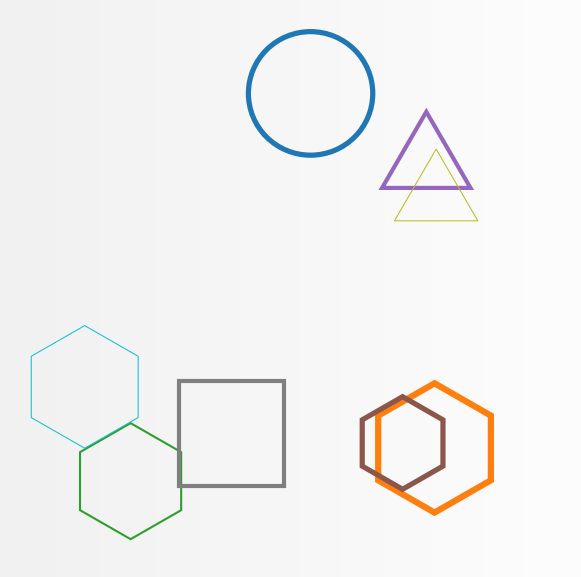[{"shape": "circle", "thickness": 2.5, "radius": 0.53, "center": [0.534, 0.837]}, {"shape": "hexagon", "thickness": 3, "radius": 0.56, "center": [0.748, 0.223]}, {"shape": "hexagon", "thickness": 1, "radius": 0.5, "center": [0.225, 0.166]}, {"shape": "triangle", "thickness": 2, "radius": 0.44, "center": [0.733, 0.718]}, {"shape": "hexagon", "thickness": 2.5, "radius": 0.4, "center": [0.693, 0.232]}, {"shape": "square", "thickness": 2, "radius": 0.45, "center": [0.398, 0.249]}, {"shape": "triangle", "thickness": 0.5, "radius": 0.41, "center": [0.75, 0.658]}, {"shape": "hexagon", "thickness": 0.5, "radius": 0.53, "center": [0.146, 0.329]}]